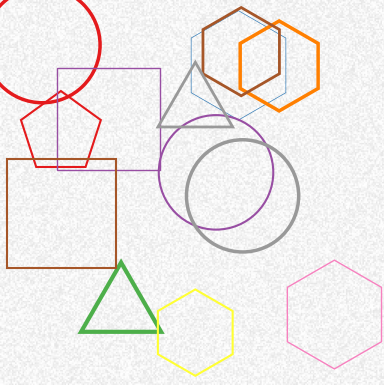[{"shape": "circle", "thickness": 2.5, "radius": 0.75, "center": [0.11, 0.883]}, {"shape": "pentagon", "thickness": 1.5, "radius": 0.55, "center": [0.158, 0.655]}, {"shape": "hexagon", "thickness": 0.5, "radius": 0.71, "center": [0.62, 0.83]}, {"shape": "triangle", "thickness": 3, "radius": 0.6, "center": [0.315, 0.198]}, {"shape": "circle", "thickness": 1.5, "radius": 0.74, "center": [0.561, 0.552]}, {"shape": "square", "thickness": 1, "radius": 0.67, "center": [0.283, 0.69]}, {"shape": "hexagon", "thickness": 2.5, "radius": 0.58, "center": [0.725, 0.829]}, {"shape": "hexagon", "thickness": 1.5, "radius": 0.56, "center": [0.507, 0.136]}, {"shape": "square", "thickness": 1.5, "radius": 0.71, "center": [0.161, 0.446]}, {"shape": "hexagon", "thickness": 2, "radius": 0.57, "center": [0.626, 0.866]}, {"shape": "hexagon", "thickness": 1, "radius": 0.71, "center": [0.869, 0.183]}, {"shape": "circle", "thickness": 2.5, "radius": 0.73, "center": [0.63, 0.491]}, {"shape": "triangle", "thickness": 2, "radius": 0.56, "center": [0.507, 0.726]}]